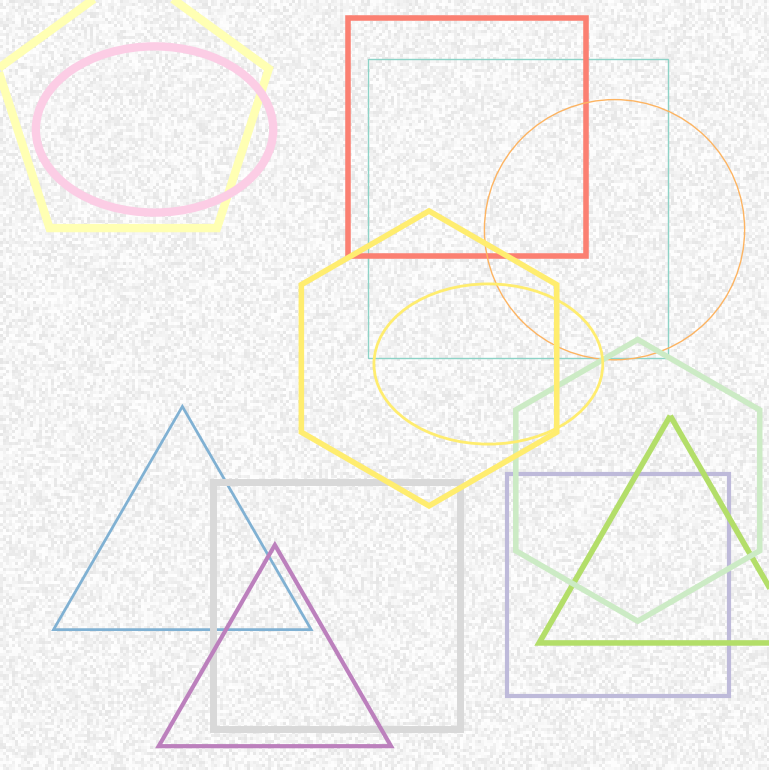[{"shape": "square", "thickness": 0.5, "radius": 0.97, "center": [0.673, 0.729]}, {"shape": "pentagon", "thickness": 3, "radius": 0.93, "center": [0.173, 0.854]}, {"shape": "square", "thickness": 1.5, "radius": 0.72, "center": [0.802, 0.24]}, {"shape": "square", "thickness": 2, "radius": 0.77, "center": [0.607, 0.822]}, {"shape": "triangle", "thickness": 1, "radius": 0.97, "center": [0.237, 0.279]}, {"shape": "circle", "thickness": 0.5, "radius": 0.84, "center": [0.798, 0.702]}, {"shape": "triangle", "thickness": 2, "radius": 0.98, "center": [0.87, 0.263]}, {"shape": "oval", "thickness": 3, "radius": 0.77, "center": [0.201, 0.832]}, {"shape": "square", "thickness": 2.5, "radius": 0.8, "center": [0.437, 0.214]}, {"shape": "triangle", "thickness": 1.5, "radius": 0.87, "center": [0.357, 0.118]}, {"shape": "hexagon", "thickness": 2, "radius": 0.91, "center": [0.828, 0.376]}, {"shape": "hexagon", "thickness": 2, "radius": 0.96, "center": [0.557, 0.535]}, {"shape": "oval", "thickness": 1, "radius": 0.74, "center": [0.634, 0.527]}]